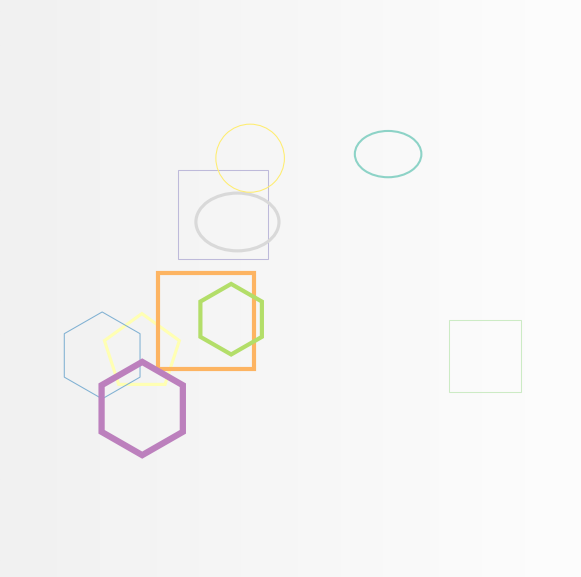[{"shape": "oval", "thickness": 1, "radius": 0.29, "center": [0.668, 0.732]}, {"shape": "pentagon", "thickness": 1.5, "radius": 0.34, "center": [0.244, 0.388]}, {"shape": "square", "thickness": 0.5, "radius": 0.39, "center": [0.384, 0.627]}, {"shape": "hexagon", "thickness": 0.5, "radius": 0.38, "center": [0.176, 0.384]}, {"shape": "square", "thickness": 2, "radius": 0.41, "center": [0.354, 0.443]}, {"shape": "hexagon", "thickness": 2, "radius": 0.31, "center": [0.398, 0.446]}, {"shape": "oval", "thickness": 1.5, "radius": 0.36, "center": [0.409, 0.615]}, {"shape": "hexagon", "thickness": 3, "radius": 0.4, "center": [0.245, 0.292]}, {"shape": "square", "thickness": 0.5, "radius": 0.31, "center": [0.834, 0.383]}, {"shape": "circle", "thickness": 0.5, "radius": 0.29, "center": [0.43, 0.725]}]